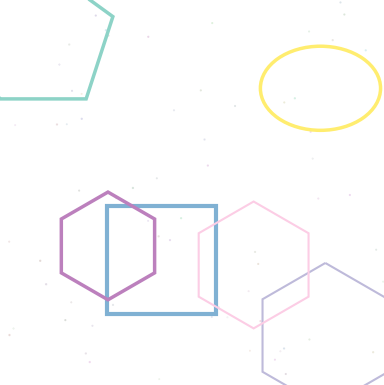[{"shape": "pentagon", "thickness": 2.5, "radius": 0.96, "center": [0.111, 0.898]}, {"shape": "hexagon", "thickness": 1.5, "radius": 0.94, "center": [0.845, 0.129]}, {"shape": "square", "thickness": 3, "radius": 0.7, "center": [0.419, 0.325]}, {"shape": "hexagon", "thickness": 1.5, "radius": 0.82, "center": [0.659, 0.312]}, {"shape": "hexagon", "thickness": 2.5, "radius": 0.7, "center": [0.28, 0.361]}, {"shape": "oval", "thickness": 2.5, "radius": 0.78, "center": [0.832, 0.771]}]